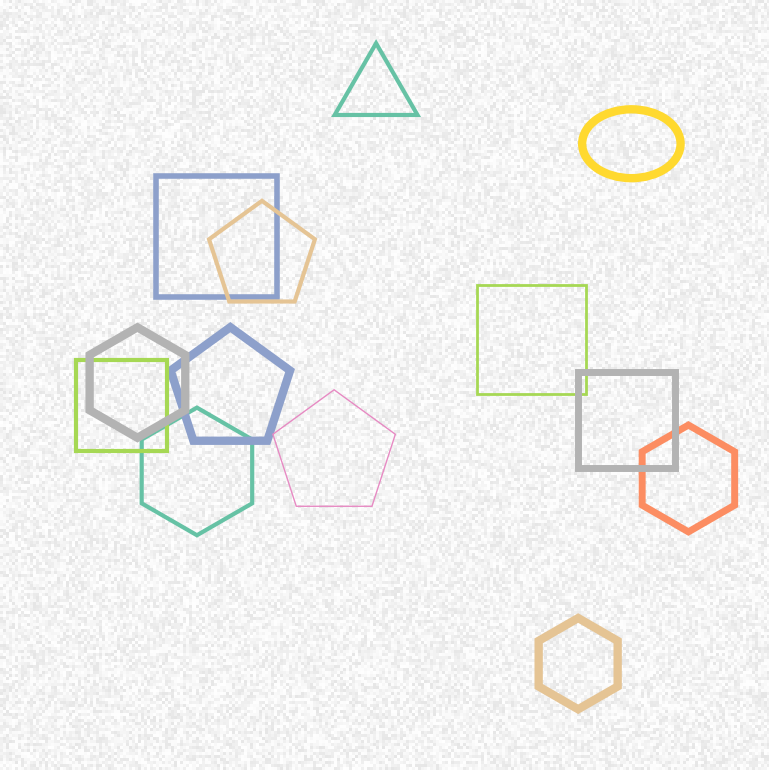[{"shape": "triangle", "thickness": 1.5, "radius": 0.31, "center": [0.488, 0.882]}, {"shape": "hexagon", "thickness": 1.5, "radius": 0.41, "center": [0.256, 0.388]}, {"shape": "hexagon", "thickness": 2.5, "radius": 0.35, "center": [0.894, 0.379]}, {"shape": "pentagon", "thickness": 3, "radius": 0.41, "center": [0.299, 0.494]}, {"shape": "square", "thickness": 2, "radius": 0.39, "center": [0.281, 0.693]}, {"shape": "pentagon", "thickness": 0.5, "radius": 0.42, "center": [0.434, 0.41]}, {"shape": "square", "thickness": 1.5, "radius": 0.29, "center": [0.158, 0.473]}, {"shape": "square", "thickness": 1, "radius": 0.35, "center": [0.691, 0.559]}, {"shape": "oval", "thickness": 3, "radius": 0.32, "center": [0.82, 0.813]}, {"shape": "pentagon", "thickness": 1.5, "radius": 0.36, "center": [0.34, 0.667]}, {"shape": "hexagon", "thickness": 3, "radius": 0.3, "center": [0.751, 0.138]}, {"shape": "square", "thickness": 2.5, "radius": 0.31, "center": [0.813, 0.454]}, {"shape": "hexagon", "thickness": 3, "radius": 0.36, "center": [0.178, 0.503]}]